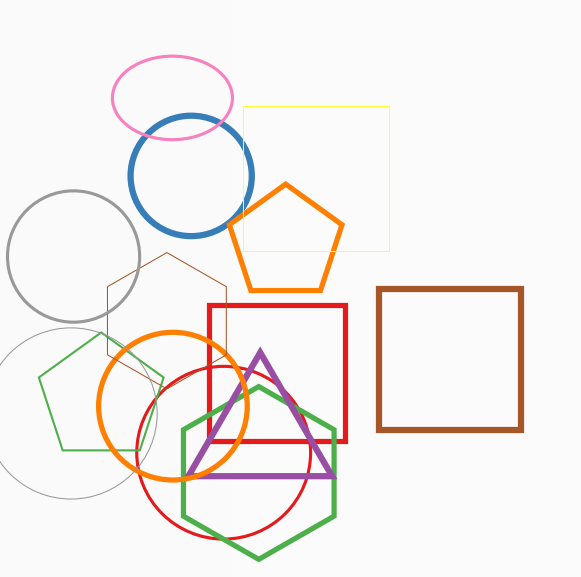[{"shape": "square", "thickness": 2.5, "radius": 0.59, "center": [0.476, 0.353]}, {"shape": "circle", "thickness": 1.5, "radius": 0.75, "center": [0.385, 0.215]}, {"shape": "circle", "thickness": 3, "radius": 0.52, "center": [0.329, 0.695]}, {"shape": "hexagon", "thickness": 2.5, "radius": 0.75, "center": [0.445, 0.18]}, {"shape": "pentagon", "thickness": 1, "radius": 0.56, "center": [0.174, 0.311]}, {"shape": "triangle", "thickness": 3, "radius": 0.71, "center": [0.448, 0.246]}, {"shape": "pentagon", "thickness": 2.5, "radius": 0.51, "center": [0.491, 0.578]}, {"shape": "circle", "thickness": 2.5, "radius": 0.64, "center": [0.298, 0.296]}, {"shape": "square", "thickness": 0.5, "radius": 0.63, "center": [0.543, 0.69]}, {"shape": "square", "thickness": 3, "radius": 0.61, "center": [0.774, 0.376]}, {"shape": "hexagon", "thickness": 0.5, "radius": 0.59, "center": [0.287, 0.444]}, {"shape": "oval", "thickness": 1.5, "radius": 0.52, "center": [0.297, 0.83]}, {"shape": "circle", "thickness": 1.5, "radius": 0.57, "center": [0.127, 0.555]}, {"shape": "circle", "thickness": 0.5, "radius": 0.74, "center": [0.122, 0.283]}]